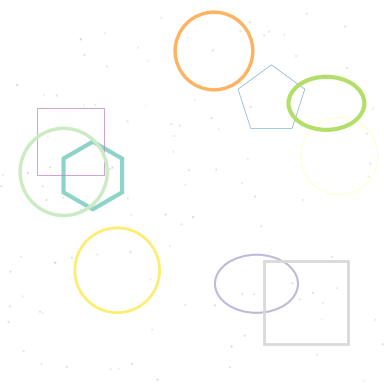[{"shape": "hexagon", "thickness": 3, "radius": 0.44, "center": [0.241, 0.544]}, {"shape": "circle", "thickness": 0.5, "radius": 0.5, "center": [0.882, 0.595]}, {"shape": "oval", "thickness": 1.5, "radius": 0.54, "center": [0.666, 0.263]}, {"shape": "pentagon", "thickness": 0.5, "radius": 0.46, "center": [0.705, 0.74]}, {"shape": "circle", "thickness": 2.5, "radius": 0.5, "center": [0.556, 0.868]}, {"shape": "oval", "thickness": 3, "radius": 0.49, "center": [0.848, 0.732]}, {"shape": "square", "thickness": 2, "radius": 0.54, "center": [0.794, 0.214]}, {"shape": "square", "thickness": 0.5, "radius": 0.43, "center": [0.183, 0.634]}, {"shape": "circle", "thickness": 2.5, "radius": 0.57, "center": [0.165, 0.553]}, {"shape": "circle", "thickness": 2, "radius": 0.55, "center": [0.304, 0.298]}]